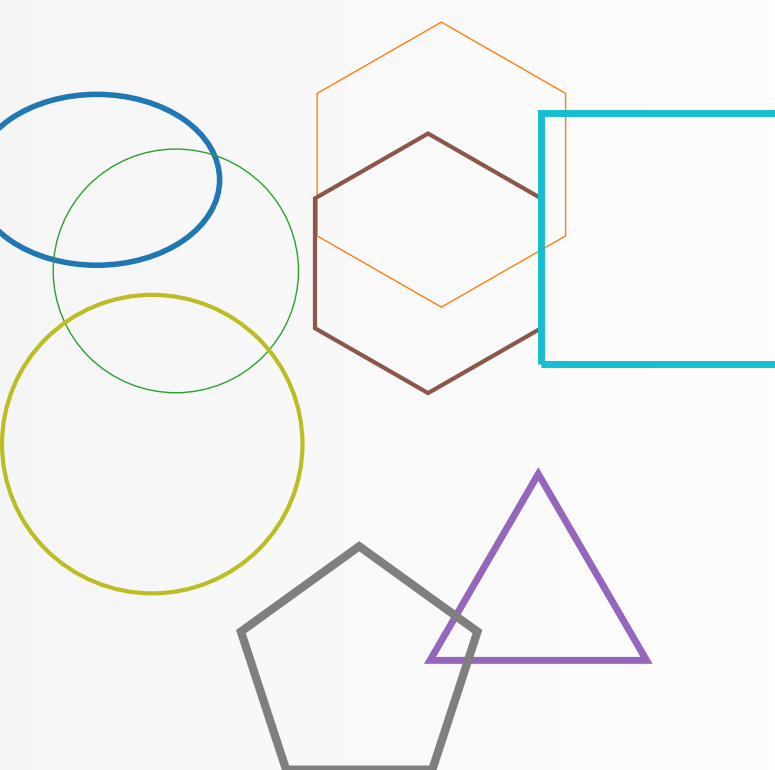[{"shape": "oval", "thickness": 2, "radius": 0.79, "center": [0.125, 0.767]}, {"shape": "hexagon", "thickness": 0.5, "radius": 0.93, "center": [0.57, 0.786]}, {"shape": "circle", "thickness": 0.5, "radius": 0.79, "center": [0.227, 0.648]}, {"shape": "triangle", "thickness": 2.5, "radius": 0.81, "center": [0.695, 0.223]}, {"shape": "hexagon", "thickness": 1.5, "radius": 0.84, "center": [0.552, 0.658]}, {"shape": "pentagon", "thickness": 3, "radius": 0.8, "center": [0.463, 0.13]}, {"shape": "circle", "thickness": 1.5, "radius": 0.97, "center": [0.196, 0.423]}, {"shape": "square", "thickness": 2.5, "radius": 0.82, "center": [0.861, 0.69]}]